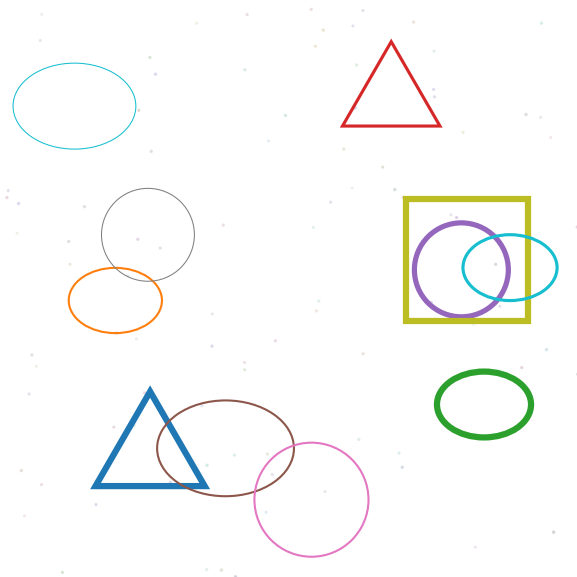[{"shape": "triangle", "thickness": 3, "radius": 0.55, "center": [0.26, 0.212]}, {"shape": "oval", "thickness": 1, "radius": 0.4, "center": [0.2, 0.479]}, {"shape": "oval", "thickness": 3, "radius": 0.41, "center": [0.838, 0.299]}, {"shape": "triangle", "thickness": 1.5, "radius": 0.49, "center": [0.677, 0.83]}, {"shape": "circle", "thickness": 2.5, "radius": 0.41, "center": [0.799, 0.532]}, {"shape": "oval", "thickness": 1, "radius": 0.59, "center": [0.391, 0.223]}, {"shape": "circle", "thickness": 1, "radius": 0.49, "center": [0.539, 0.134]}, {"shape": "circle", "thickness": 0.5, "radius": 0.4, "center": [0.256, 0.593]}, {"shape": "square", "thickness": 3, "radius": 0.53, "center": [0.809, 0.549]}, {"shape": "oval", "thickness": 0.5, "radius": 0.53, "center": [0.129, 0.815]}, {"shape": "oval", "thickness": 1.5, "radius": 0.41, "center": [0.883, 0.536]}]